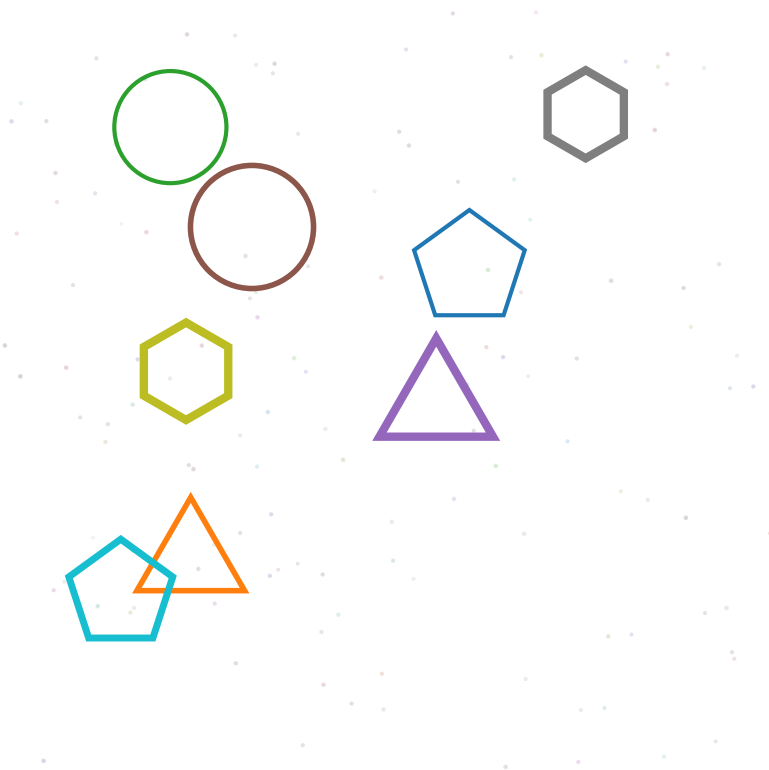[{"shape": "pentagon", "thickness": 1.5, "radius": 0.38, "center": [0.61, 0.652]}, {"shape": "triangle", "thickness": 2, "radius": 0.4, "center": [0.248, 0.273]}, {"shape": "circle", "thickness": 1.5, "radius": 0.36, "center": [0.221, 0.835]}, {"shape": "triangle", "thickness": 3, "radius": 0.43, "center": [0.567, 0.475]}, {"shape": "circle", "thickness": 2, "radius": 0.4, "center": [0.327, 0.705]}, {"shape": "hexagon", "thickness": 3, "radius": 0.29, "center": [0.761, 0.852]}, {"shape": "hexagon", "thickness": 3, "radius": 0.32, "center": [0.242, 0.518]}, {"shape": "pentagon", "thickness": 2.5, "radius": 0.35, "center": [0.157, 0.229]}]